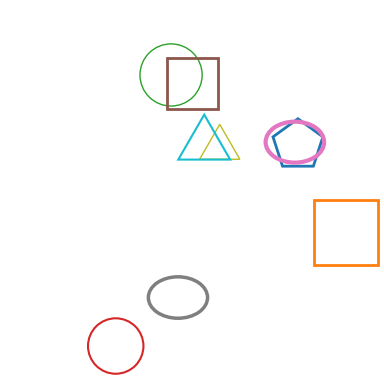[{"shape": "pentagon", "thickness": 2, "radius": 0.34, "center": [0.774, 0.623]}, {"shape": "square", "thickness": 2, "radius": 0.42, "center": [0.898, 0.396]}, {"shape": "circle", "thickness": 1, "radius": 0.4, "center": [0.444, 0.805]}, {"shape": "circle", "thickness": 1.5, "radius": 0.36, "center": [0.301, 0.101]}, {"shape": "square", "thickness": 2, "radius": 0.33, "center": [0.5, 0.782]}, {"shape": "oval", "thickness": 3, "radius": 0.38, "center": [0.766, 0.631]}, {"shape": "oval", "thickness": 2.5, "radius": 0.38, "center": [0.462, 0.227]}, {"shape": "triangle", "thickness": 1, "radius": 0.3, "center": [0.571, 0.617]}, {"shape": "triangle", "thickness": 1.5, "radius": 0.39, "center": [0.53, 0.624]}]